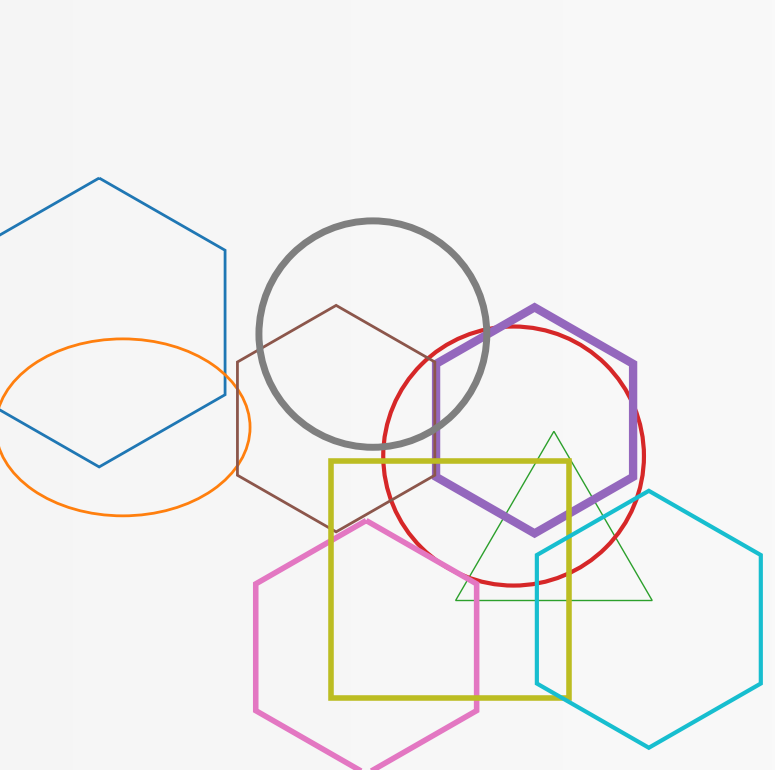[{"shape": "hexagon", "thickness": 1, "radius": 0.94, "center": [0.128, 0.581]}, {"shape": "oval", "thickness": 1, "radius": 0.82, "center": [0.158, 0.445]}, {"shape": "triangle", "thickness": 0.5, "radius": 0.73, "center": [0.715, 0.293]}, {"shape": "circle", "thickness": 1.5, "radius": 0.84, "center": [0.663, 0.408]}, {"shape": "hexagon", "thickness": 3, "radius": 0.73, "center": [0.69, 0.454]}, {"shape": "hexagon", "thickness": 1, "radius": 0.74, "center": [0.434, 0.456]}, {"shape": "hexagon", "thickness": 2, "radius": 0.82, "center": [0.472, 0.159]}, {"shape": "circle", "thickness": 2.5, "radius": 0.74, "center": [0.481, 0.566]}, {"shape": "square", "thickness": 2, "radius": 0.77, "center": [0.581, 0.248]}, {"shape": "hexagon", "thickness": 1.5, "radius": 0.83, "center": [0.837, 0.196]}]